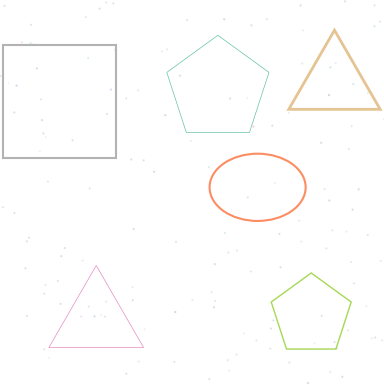[{"shape": "pentagon", "thickness": 0.5, "radius": 0.7, "center": [0.566, 0.769]}, {"shape": "oval", "thickness": 1.5, "radius": 0.62, "center": [0.669, 0.513]}, {"shape": "triangle", "thickness": 0.5, "radius": 0.71, "center": [0.25, 0.168]}, {"shape": "pentagon", "thickness": 1, "radius": 0.55, "center": [0.808, 0.182]}, {"shape": "triangle", "thickness": 2, "radius": 0.69, "center": [0.869, 0.785]}, {"shape": "square", "thickness": 1.5, "radius": 0.73, "center": [0.155, 0.737]}]